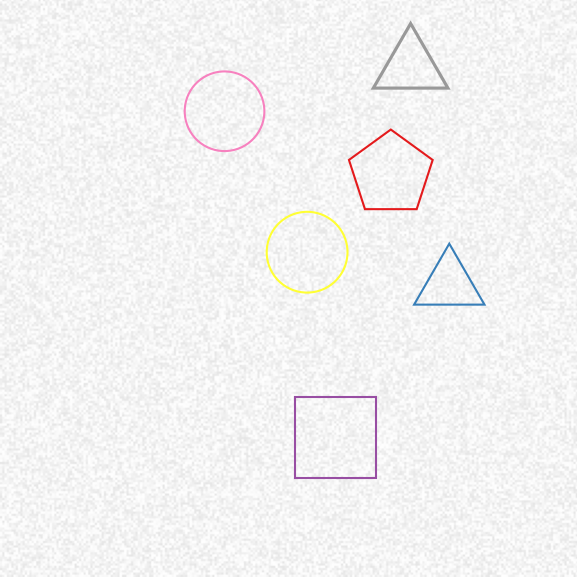[{"shape": "pentagon", "thickness": 1, "radius": 0.38, "center": [0.677, 0.699]}, {"shape": "triangle", "thickness": 1, "radius": 0.35, "center": [0.778, 0.507]}, {"shape": "square", "thickness": 1, "radius": 0.35, "center": [0.581, 0.242]}, {"shape": "circle", "thickness": 1, "radius": 0.35, "center": [0.532, 0.562]}, {"shape": "circle", "thickness": 1, "radius": 0.34, "center": [0.389, 0.806]}, {"shape": "triangle", "thickness": 1.5, "radius": 0.37, "center": [0.711, 0.884]}]